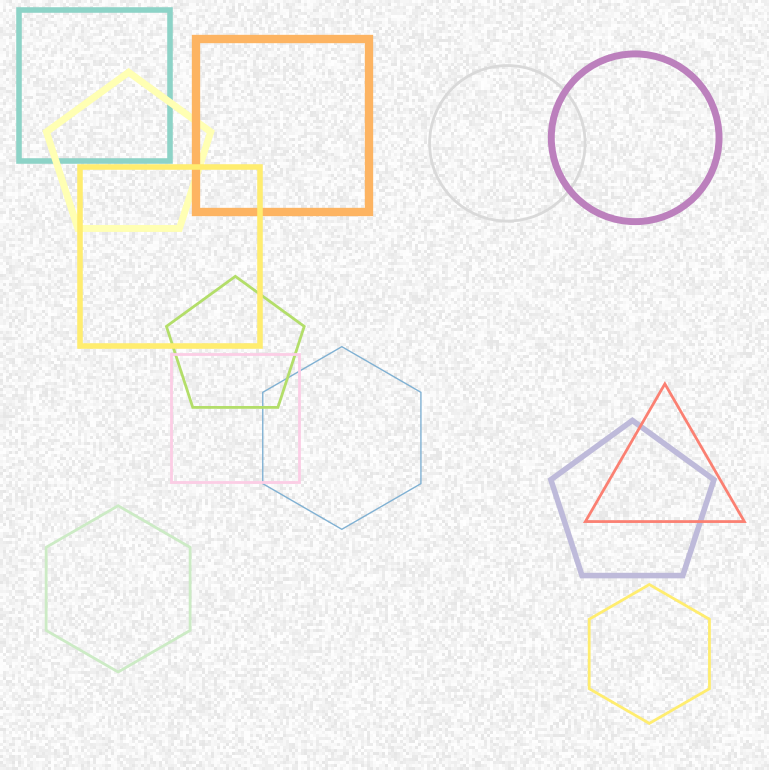[{"shape": "square", "thickness": 2, "radius": 0.49, "center": [0.123, 0.889]}, {"shape": "pentagon", "thickness": 2.5, "radius": 0.56, "center": [0.167, 0.794]}, {"shape": "pentagon", "thickness": 2, "radius": 0.56, "center": [0.821, 0.343]}, {"shape": "triangle", "thickness": 1, "radius": 0.6, "center": [0.863, 0.382]}, {"shape": "hexagon", "thickness": 0.5, "radius": 0.59, "center": [0.444, 0.431]}, {"shape": "square", "thickness": 3, "radius": 0.56, "center": [0.367, 0.837]}, {"shape": "pentagon", "thickness": 1, "radius": 0.47, "center": [0.306, 0.547]}, {"shape": "square", "thickness": 1, "radius": 0.41, "center": [0.306, 0.457]}, {"shape": "circle", "thickness": 1, "radius": 0.5, "center": [0.659, 0.814]}, {"shape": "circle", "thickness": 2.5, "radius": 0.54, "center": [0.825, 0.821]}, {"shape": "hexagon", "thickness": 1, "radius": 0.54, "center": [0.153, 0.235]}, {"shape": "square", "thickness": 2, "radius": 0.58, "center": [0.221, 0.667]}, {"shape": "hexagon", "thickness": 1, "radius": 0.45, "center": [0.843, 0.151]}]